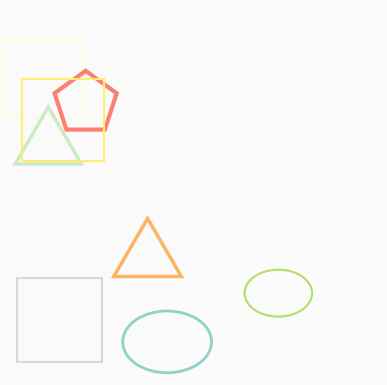[{"shape": "oval", "thickness": 2, "radius": 0.57, "center": [0.431, 0.112]}, {"shape": "square", "thickness": 0.5, "radius": 0.51, "center": [0.109, 0.799]}, {"shape": "pentagon", "thickness": 3, "radius": 0.42, "center": [0.221, 0.732]}, {"shape": "triangle", "thickness": 2.5, "radius": 0.5, "center": [0.381, 0.332]}, {"shape": "oval", "thickness": 1.5, "radius": 0.44, "center": [0.718, 0.239]}, {"shape": "square", "thickness": 1.5, "radius": 0.55, "center": [0.153, 0.169]}, {"shape": "triangle", "thickness": 2.5, "radius": 0.49, "center": [0.125, 0.623]}, {"shape": "square", "thickness": 1.5, "radius": 0.53, "center": [0.162, 0.688]}]